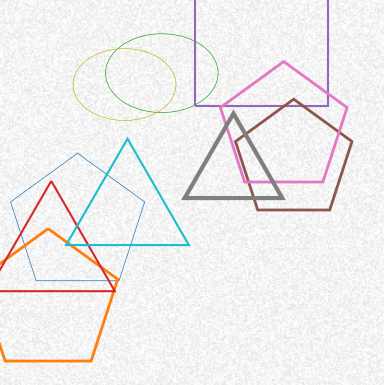[{"shape": "pentagon", "thickness": 0.5, "radius": 0.92, "center": [0.202, 0.419]}, {"shape": "pentagon", "thickness": 2, "radius": 0.95, "center": [0.125, 0.216]}, {"shape": "oval", "thickness": 0.5, "radius": 0.73, "center": [0.42, 0.81]}, {"shape": "triangle", "thickness": 1.5, "radius": 0.95, "center": [0.133, 0.339]}, {"shape": "square", "thickness": 1.5, "radius": 0.87, "center": [0.68, 0.898]}, {"shape": "pentagon", "thickness": 2, "radius": 0.8, "center": [0.763, 0.583]}, {"shape": "pentagon", "thickness": 2, "radius": 0.86, "center": [0.737, 0.667]}, {"shape": "triangle", "thickness": 3, "radius": 0.73, "center": [0.606, 0.559]}, {"shape": "oval", "thickness": 0.5, "radius": 0.67, "center": [0.323, 0.78]}, {"shape": "triangle", "thickness": 1.5, "radius": 0.92, "center": [0.331, 0.456]}]